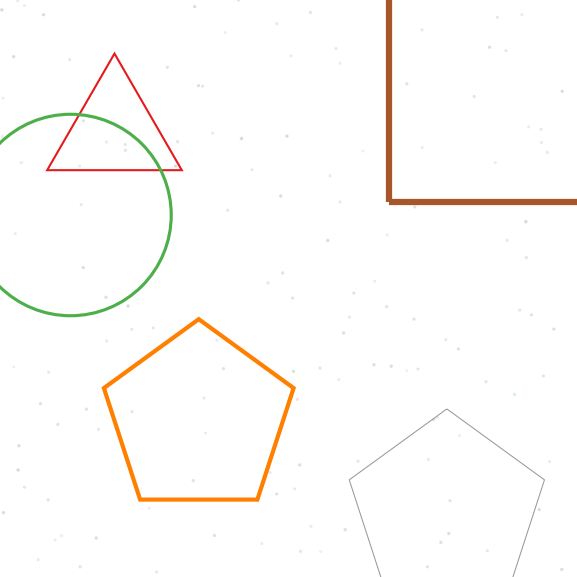[{"shape": "triangle", "thickness": 1, "radius": 0.67, "center": [0.198, 0.772]}, {"shape": "circle", "thickness": 1.5, "radius": 0.87, "center": [0.122, 0.627]}, {"shape": "pentagon", "thickness": 2, "radius": 0.86, "center": [0.344, 0.274]}, {"shape": "square", "thickness": 3, "radius": 0.96, "center": [0.866, 0.842]}, {"shape": "pentagon", "thickness": 0.5, "radius": 0.89, "center": [0.774, 0.113]}]